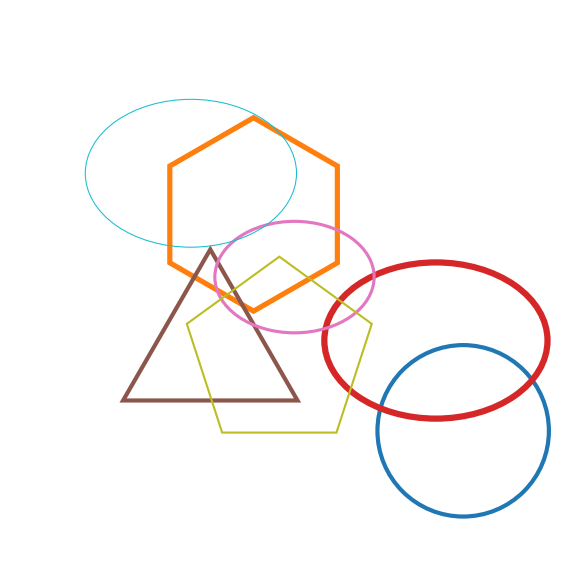[{"shape": "circle", "thickness": 2, "radius": 0.74, "center": [0.802, 0.253]}, {"shape": "hexagon", "thickness": 2.5, "radius": 0.84, "center": [0.439, 0.628]}, {"shape": "oval", "thickness": 3, "radius": 0.97, "center": [0.755, 0.409]}, {"shape": "triangle", "thickness": 2, "radius": 0.87, "center": [0.364, 0.393]}, {"shape": "oval", "thickness": 1.5, "radius": 0.69, "center": [0.51, 0.519]}, {"shape": "pentagon", "thickness": 1, "radius": 0.84, "center": [0.484, 0.386]}, {"shape": "oval", "thickness": 0.5, "radius": 0.91, "center": [0.331, 0.699]}]